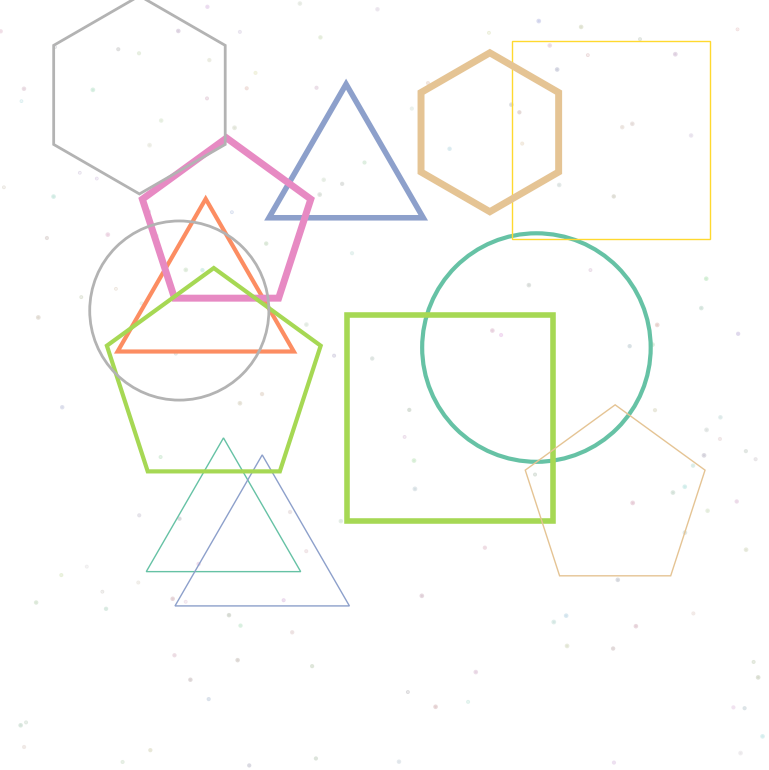[{"shape": "circle", "thickness": 1.5, "radius": 0.74, "center": [0.697, 0.549]}, {"shape": "triangle", "thickness": 0.5, "radius": 0.58, "center": [0.29, 0.316]}, {"shape": "triangle", "thickness": 1.5, "radius": 0.66, "center": [0.267, 0.61]}, {"shape": "triangle", "thickness": 0.5, "radius": 0.65, "center": [0.341, 0.278]}, {"shape": "triangle", "thickness": 2, "radius": 0.58, "center": [0.449, 0.775]}, {"shape": "pentagon", "thickness": 2.5, "radius": 0.58, "center": [0.294, 0.706]}, {"shape": "square", "thickness": 2, "radius": 0.67, "center": [0.584, 0.458]}, {"shape": "pentagon", "thickness": 1.5, "radius": 0.73, "center": [0.278, 0.506]}, {"shape": "square", "thickness": 0.5, "radius": 0.64, "center": [0.794, 0.818]}, {"shape": "hexagon", "thickness": 2.5, "radius": 0.52, "center": [0.636, 0.828]}, {"shape": "pentagon", "thickness": 0.5, "radius": 0.61, "center": [0.799, 0.351]}, {"shape": "hexagon", "thickness": 1, "radius": 0.64, "center": [0.181, 0.877]}, {"shape": "circle", "thickness": 1, "radius": 0.58, "center": [0.233, 0.597]}]